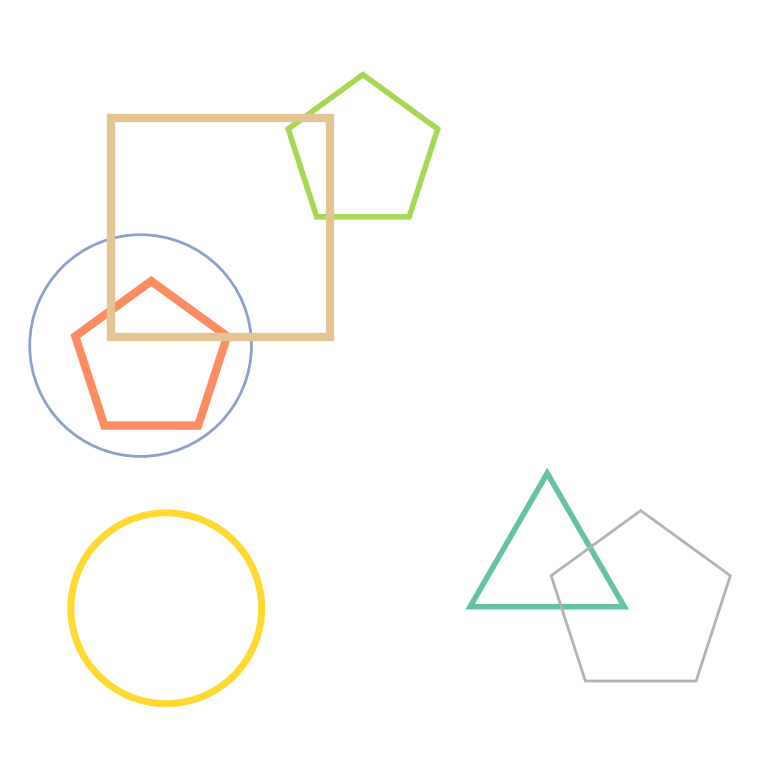[{"shape": "triangle", "thickness": 2, "radius": 0.58, "center": [0.711, 0.27]}, {"shape": "pentagon", "thickness": 3, "radius": 0.52, "center": [0.196, 0.531]}, {"shape": "circle", "thickness": 1, "radius": 0.72, "center": [0.183, 0.551]}, {"shape": "pentagon", "thickness": 2, "radius": 0.51, "center": [0.471, 0.801]}, {"shape": "circle", "thickness": 2.5, "radius": 0.62, "center": [0.216, 0.21]}, {"shape": "square", "thickness": 3, "radius": 0.71, "center": [0.287, 0.704]}, {"shape": "pentagon", "thickness": 1, "radius": 0.61, "center": [0.832, 0.215]}]